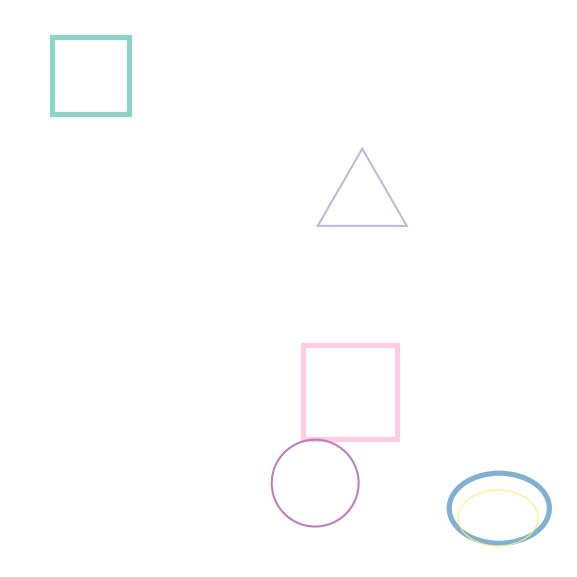[{"shape": "square", "thickness": 2.5, "radius": 0.33, "center": [0.156, 0.869]}, {"shape": "triangle", "thickness": 1, "radius": 0.45, "center": [0.627, 0.652]}, {"shape": "oval", "thickness": 2.5, "radius": 0.43, "center": [0.865, 0.119]}, {"shape": "square", "thickness": 2.5, "radius": 0.41, "center": [0.606, 0.32]}, {"shape": "circle", "thickness": 1, "radius": 0.38, "center": [0.546, 0.163]}, {"shape": "oval", "thickness": 0.5, "radius": 0.35, "center": [0.862, 0.102]}]